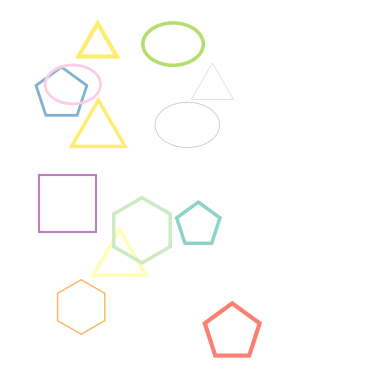[{"shape": "pentagon", "thickness": 2.5, "radius": 0.3, "center": [0.515, 0.416]}, {"shape": "triangle", "thickness": 2.5, "radius": 0.39, "center": [0.311, 0.325]}, {"shape": "oval", "thickness": 0.5, "radius": 0.42, "center": [0.487, 0.676]}, {"shape": "pentagon", "thickness": 3, "radius": 0.37, "center": [0.603, 0.137]}, {"shape": "pentagon", "thickness": 2, "radius": 0.35, "center": [0.16, 0.757]}, {"shape": "hexagon", "thickness": 1, "radius": 0.35, "center": [0.211, 0.203]}, {"shape": "oval", "thickness": 2.5, "radius": 0.39, "center": [0.45, 0.885]}, {"shape": "oval", "thickness": 2, "radius": 0.36, "center": [0.189, 0.781]}, {"shape": "triangle", "thickness": 0.5, "radius": 0.32, "center": [0.552, 0.773]}, {"shape": "square", "thickness": 1.5, "radius": 0.37, "center": [0.175, 0.471]}, {"shape": "hexagon", "thickness": 2.5, "radius": 0.42, "center": [0.369, 0.402]}, {"shape": "triangle", "thickness": 3, "radius": 0.29, "center": [0.254, 0.882]}, {"shape": "triangle", "thickness": 2.5, "radius": 0.4, "center": [0.255, 0.66]}]